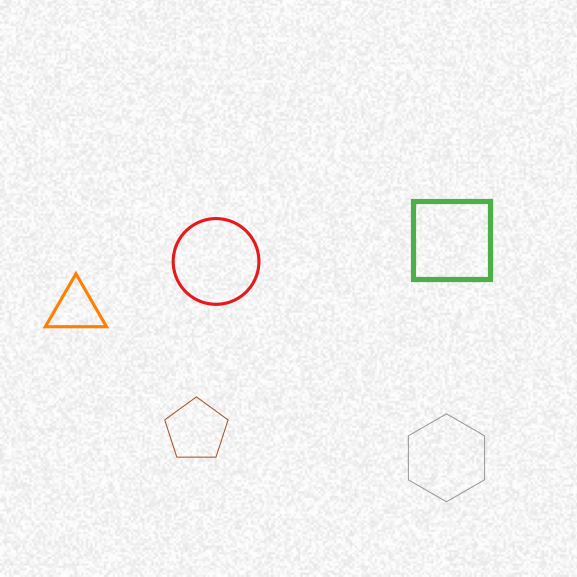[{"shape": "circle", "thickness": 1.5, "radius": 0.37, "center": [0.374, 0.546]}, {"shape": "square", "thickness": 2.5, "radius": 0.34, "center": [0.782, 0.584]}, {"shape": "triangle", "thickness": 1.5, "radius": 0.31, "center": [0.131, 0.464]}, {"shape": "pentagon", "thickness": 0.5, "radius": 0.29, "center": [0.34, 0.254]}, {"shape": "hexagon", "thickness": 0.5, "radius": 0.38, "center": [0.773, 0.206]}]